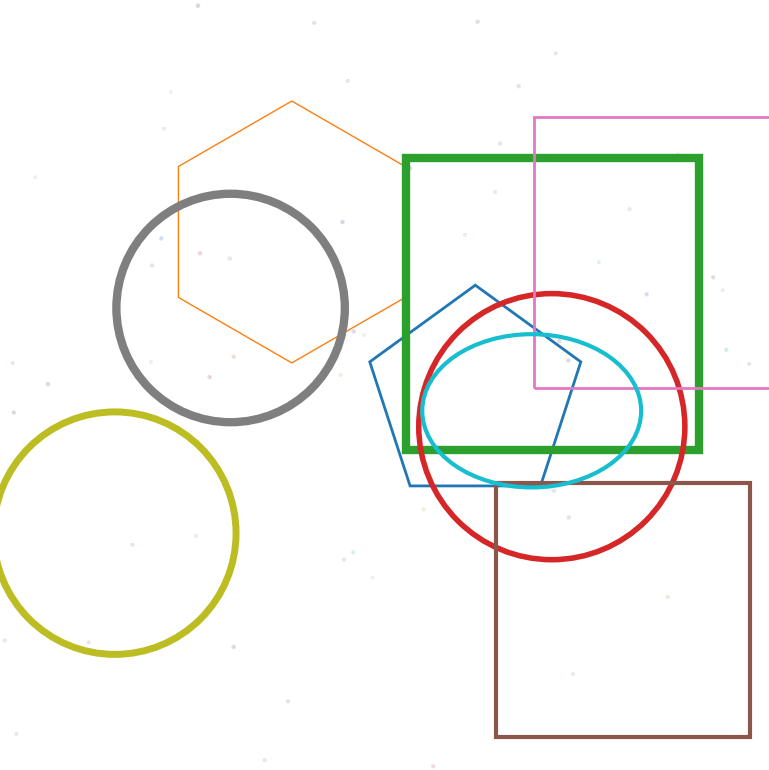[{"shape": "pentagon", "thickness": 1, "radius": 0.72, "center": [0.617, 0.486]}, {"shape": "hexagon", "thickness": 0.5, "radius": 0.85, "center": [0.379, 0.699]}, {"shape": "square", "thickness": 3, "radius": 0.95, "center": [0.718, 0.605]}, {"shape": "circle", "thickness": 2, "radius": 0.86, "center": [0.717, 0.446]}, {"shape": "square", "thickness": 1.5, "radius": 0.82, "center": [0.809, 0.207]}, {"shape": "square", "thickness": 1, "radius": 0.88, "center": [0.869, 0.672]}, {"shape": "circle", "thickness": 3, "radius": 0.74, "center": [0.299, 0.6]}, {"shape": "circle", "thickness": 2.5, "radius": 0.79, "center": [0.149, 0.308]}, {"shape": "oval", "thickness": 1.5, "radius": 0.71, "center": [0.691, 0.466]}]